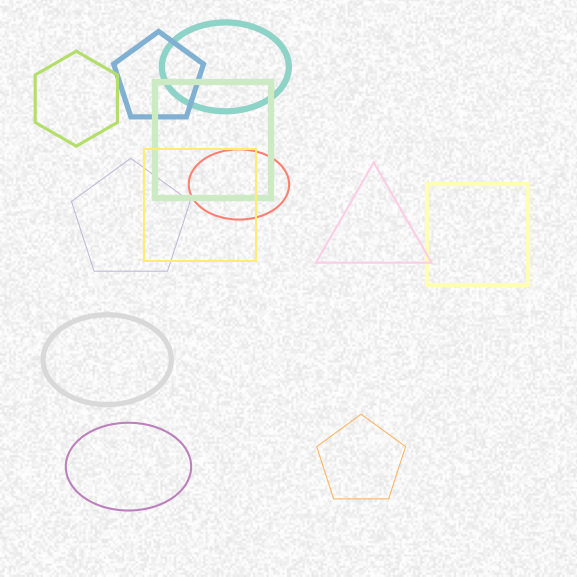[{"shape": "oval", "thickness": 3, "radius": 0.55, "center": [0.39, 0.883]}, {"shape": "square", "thickness": 2, "radius": 0.44, "center": [0.826, 0.592]}, {"shape": "pentagon", "thickness": 0.5, "radius": 0.54, "center": [0.226, 0.617]}, {"shape": "oval", "thickness": 1, "radius": 0.43, "center": [0.414, 0.68]}, {"shape": "pentagon", "thickness": 2.5, "radius": 0.41, "center": [0.275, 0.863]}, {"shape": "pentagon", "thickness": 0.5, "radius": 0.4, "center": [0.625, 0.201]}, {"shape": "hexagon", "thickness": 1.5, "radius": 0.41, "center": [0.132, 0.828]}, {"shape": "triangle", "thickness": 1, "radius": 0.58, "center": [0.647, 0.602]}, {"shape": "oval", "thickness": 2.5, "radius": 0.56, "center": [0.186, 0.376]}, {"shape": "oval", "thickness": 1, "radius": 0.54, "center": [0.222, 0.191]}, {"shape": "square", "thickness": 3, "radius": 0.5, "center": [0.368, 0.756]}, {"shape": "square", "thickness": 1, "radius": 0.48, "center": [0.346, 0.645]}]